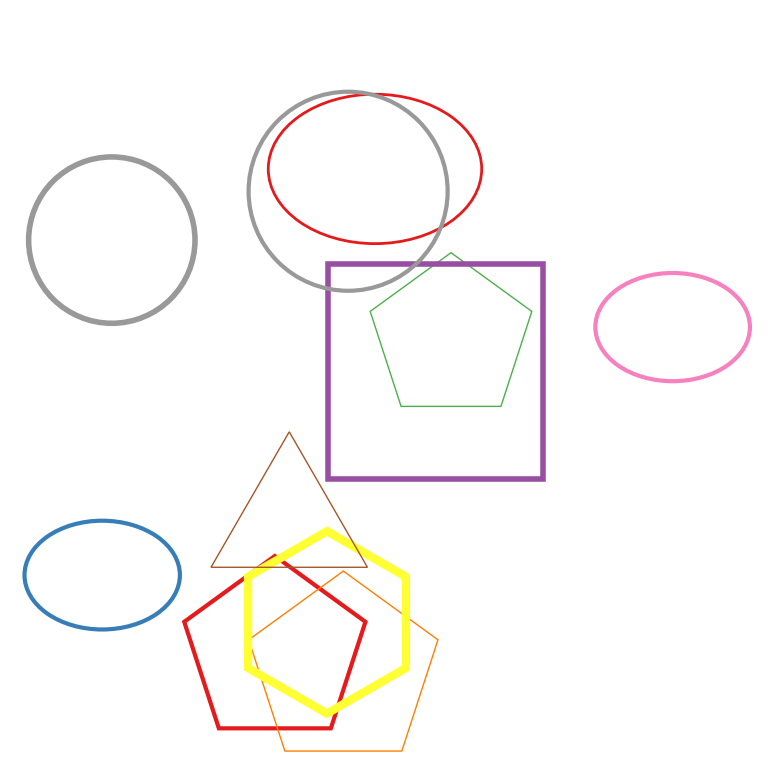[{"shape": "pentagon", "thickness": 1.5, "radius": 0.62, "center": [0.357, 0.154]}, {"shape": "oval", "thickness": 1, "radius": 0.69, "center": [0.487, 0.781]}, {"shape": "oval", "thickness": 1.5, "radius": 0.5, "center": [0.133, 0.253]}, {"shape": "pentagon", "thickness": 0.5, "radius": 0.55, "center": [0.586, 0.562]}, {"shape": "square", "thickness": 2, "radius": 0.7, "center": [0.565, 0.517]}, {"shape": "pentagon", "thickness": 0.5, "radius": 0.65, "center": [0.446, 0.129]}, {"shape": "hexagon", "thickness": 3, "radius": 0.59, "center": [0.425, 0.192]}, {"shape": "triangle", "thickness": 0.5, "radius": 0.59, "center": [0.376, 0.322]}, {"shape": "oval", "thickness": 1.5, "radius": 0.5, "center": [0.874, 0.575]}, {"shape": "circle", "thickness": 1.5, "radius": 0.65, "center": [0.452, 0.752]}, {"shape": "circle", "thickness": 2, "radius": 0.54, "center": [0.145, 0.688]}]